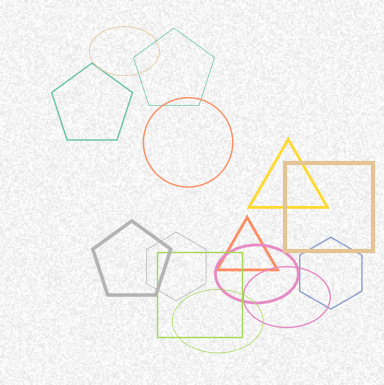[{"shape": "pentagon", "thickness": 0.5, "radius": 0.55, "center": [0.452, 0.816]}, {"shape": "pentagon", "thickness": 1, "radius": 0.55, "center": [0.239, 0.726]}, {"shape": "circle", "thickness": 1, "radius": 0.58, "center": [0.488, 0.63]}, {"shape": "triangle", "thickness": 2, "radius": 0.46, "center": [0.642, 0.344]}, {"shape": "hexagon", "thickness": 1, "radius": 0.47, "center": [0.859, 0.29]}, {"shape": "oval", "thickness": 1, "radius": 0.56, "center": [0.745, 0.228]}, {"shape": "oval", "thickness": 2, "radius": 0.54, "center": [0.667, 0.288]}, {"shape": "square", "thickness": 1, "radius": 0.55, "center": [0.519, 0.235]}, {"shape": "oval", "thickness": 0.5, "radius": 0.59, "center": [0.565, 0.166]}, {"shape": "triangle", "thickness": 2, "radius": 0.59, "center": [0.749, 0.52]}, {"shape": "oval", "thickness": 0.5, "radius": 0.45, "center": [0.323, 0.867]}, {"shape": "square", "thickness": 3, "radius": 0.57, "center": [0.854, 0.462]}, {"shape": "hexagon", "thickness": 0.5, "radius": 0.45, "center": [0.458, 0.308]}, {"shape": "pentagon", "thickness": 2.5, "radius": 0.53, "center": [0.342, 0.32]}]